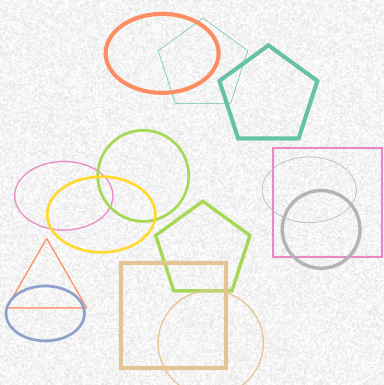[{"shape": "pentagon", "thickness": 3, "radius": 0.67, "center": [0.697, 0.749]}, {"shape": "pentagon", "thickness": 0.5, "radius": 0.61, "center": [0.527, 0.831]}, {"shape": "oval", "thickness": 3, "radius": 0.73, "center": [0.421, 0.861]}, {"shape": "triangle", "thickness": 1, "radius": 0.6, "center": [0.121, 0.26]}, {"shape": "oval", "thickness": 2, "radius": 0.51, "center": [0.118, 0.186]}, {"shape": "square", "thickness": 1.5, "radius": 0.71, "center": [0.85, 0.473]}, {"shape": "oval", "thickness": 1, "radius": 0.64, "center": [0.166, 0.492]}, {"shape": "circle", "thickness": 2, "radius": 0.59, "center": [0.372, 0.543]}, {"shape": "pentagon", "thickness": 2.5, "radius": 0.64, "center": [0.527, 0.349]}, {"shape": "oval", "thickness": 2, "radius": 0.7, "center": [0.263, 0.443]}, {"shape": "square", "thickness": 3, "radius": 0.68, "center": [0.451, 0.181]}, {"shape": "circle", "thickness": 1, "radius": 0.68, "center": [0.547, 0.109]}, {"shape": "oval", "thickness": 0.5, "radius": 0.61, "center": [0.803, 0.507]}, {"shape": "circle", "thickness": 2.5, "radius": 0.5, "center": [0.834, 0.404]}]